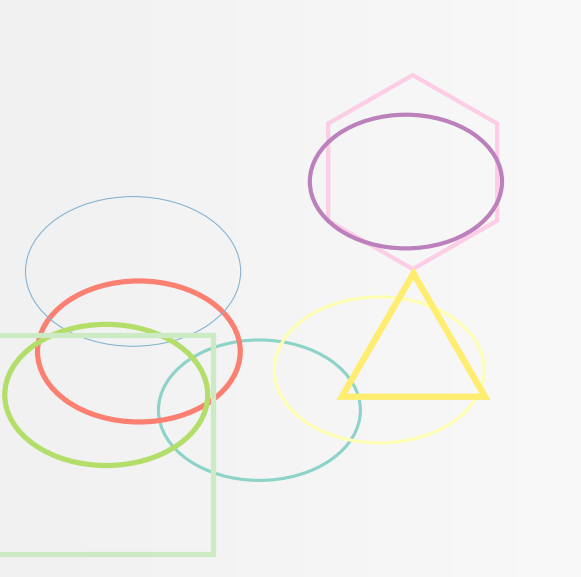[{"shape": "oval", "thickness": 1.5, "radius": 0.87, "center": [0.446, 0.289]}, {"shape": "oval", "thickness": 1.5, "radius": 0.9, "center": [0.653, 0.359]}, {"shape": "oval", "thickness": 2.5, "radius": 0.87, "center": [0.239, 0.391]}, {"shape": "oval", "thickness": 0.5, "radius": 0.93, "center": [0.229, 0.529]}, {"shape": "oval", "thickness": 2.5, "radius": 0.87, "center": [0.183, 0.315]}, {"shape": "hexagon", "thickness": 2, "radius": 0.84, "center": [0.71, 0.701]}, {"shape": "oval", "thickness": 2, "radius": 0.83, "center": [0.698, 0.685]}, {"shape": "square", "thickness": 2.5, "radius": 0.95, "center": [0.176, 0.23]}, {"shape": "triangle", "thickness": 3, "radius": 0.71, "center": [0.711, 0.383]}]